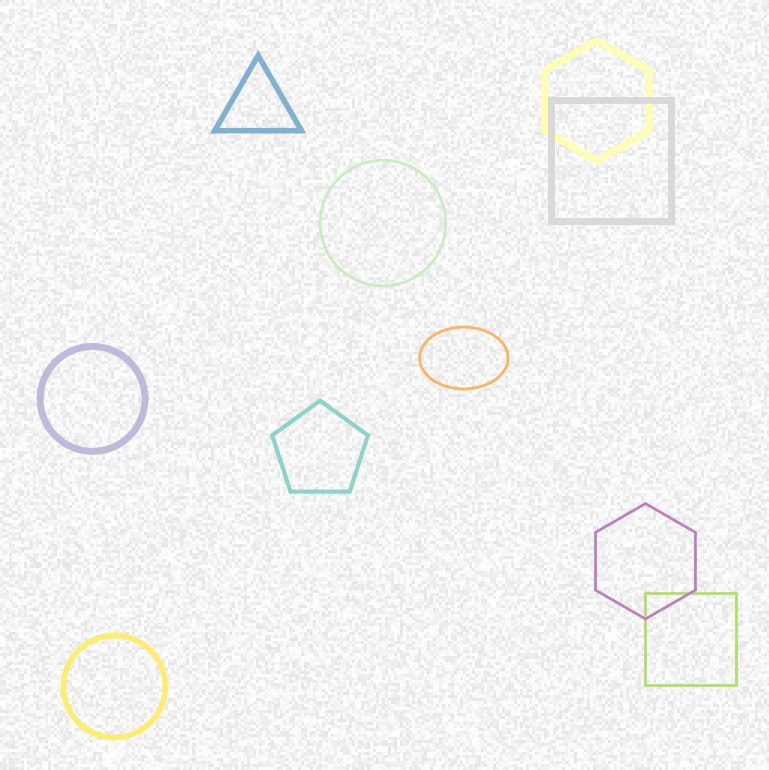[{"shape": "pentagon", "thickness": 1.5, "radius": 0.33, "center": [0.416, 0.414]}, {"shape": "hexagon", "thickness": 2.5, "radius": 0.39, "center": [0.775, 0.869]}, {"shape": "circle", "thickness": 2.5, "radius": 0.34, "center": [0.12, 0.482]}, {"shape": "triangle", "thickness": 2, "radius": 0.33, "center": [0.335, 0.863]}, {"shape": "oval", "thickness": 1, "radius": 0.29, "center": [0.602, 0.535]}, {"shape": "square", "thickness": 1, "radius": 0.3, "center": [0.897, 0.17]}, {"shape": "square", "thickness": 2.5, "radius": 0.39, "center": [0.794, 0.792]}, {"shape": "hexagon", "thickness": 1, "radius": 0.37, "center": [0.838, 0.271]}, {"shape": "circle", "thickness": 1, "radius": 0.41, "center": [0.497, 0.71]}, {"shape": "circle", "thickness": 2, "radius": 0.33, "center": [0.149, 0.108]}]